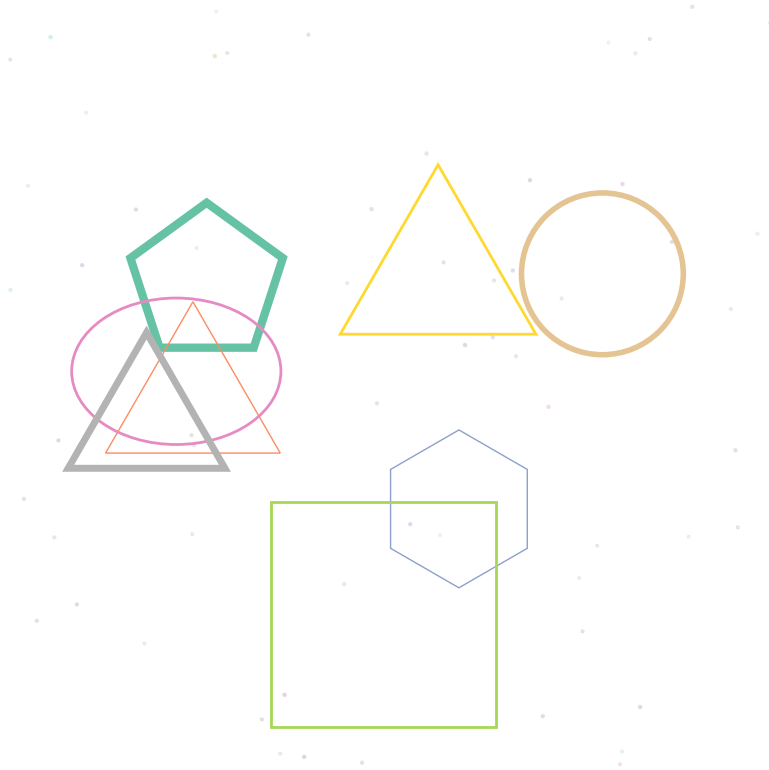[{"shape": "pentagon", "thickness": 3, "radius": 0.52, "center": [0.268, 0.633]}, {"shape": "triangle", "thickness": 0.5, "radius": 0.65, "center": [0.251, 0.477]}, {"shape": "hexagon", "thickness": 0.5, "radius": 0.51, "center": [0.596, 0.339]}, {"shape": "oval", "thickness": 1, "radius": 0.68, "center": [0.229, 0.518]}, {"shape": "square", "thickness": 1, "radius": 0.73, "center": [0.498, 0.202]}, {"shape": "triangle", "thickness": 1, "radius": 0.73, "center": [0.569, 0.639]}, {"shape": "circle", "thickness": 2, "radius": 0.53, "center": [0.782, 0.644]}, {"shape": "triangle", "thickness": 2.5, "radius": 0.59, "center": [0.19, 0.451]}]